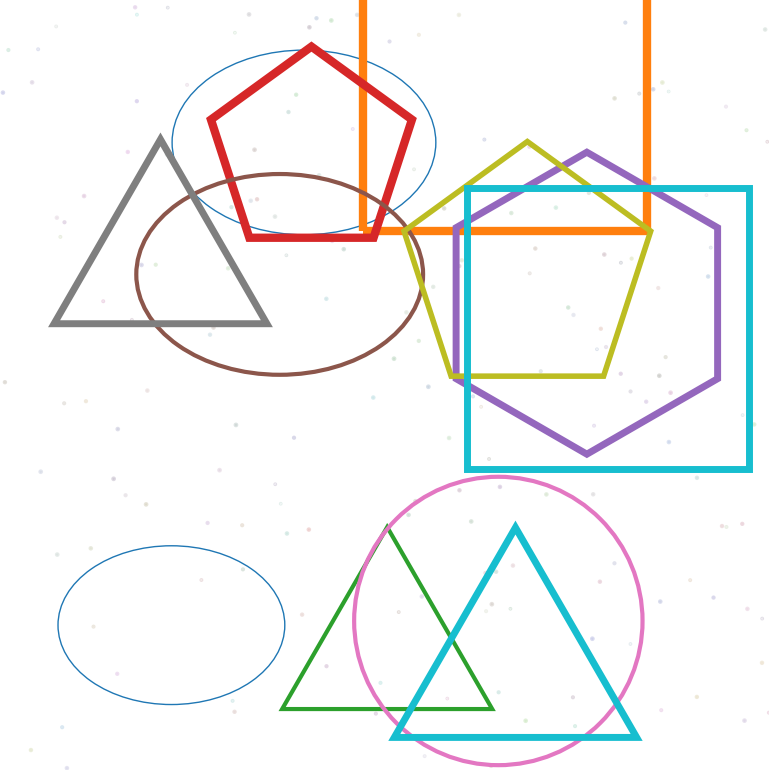[{"shape": "oval", "thickness": 0.5, "radius": 0.86, "center": [0.395, 0.815]}, {"shape": "oval", "thickness": 0.5, "radius": 0.74, "center": [0.223, 0.188]}, {"shape": "square", "thickness": 3, "radius": 0.92, "center": [0.655, 0.884]}, {"shape": "triangle", "thickness": 1.5, "radius": 0.79, "center": [0.503, 0.158]}, {"shape": "pentagon", "thickness": 3, "radius": 0.69, "center": [0.404, 0.802]}, {"shape": "hexagon", "thickness": 2.5, "radius": 0.98, "center": [0.762, 0.606]}, {"shape": "oval", "thickness": 1.5, "radius": 0.93, "center": [0.363, 0.644]}, {"shape": "circle", "thickness": 1.5, "radius": 0.94, "center": [0.647, 0.194]}, {"shape": "triangle", "thickness": 2.5, "radius": 0.8, "center": [0.208, 0.659]}, {"shape": "pentagon", "thickness": 2, "radius": 0.84, "center": [0.685, 0.648]}, {"shape": "square", "thickness": 2.5, "radius": 0.91, "center": [0.789, 0.573]}, {"shape": "triangle", "thickness": 2.5, "radius": 0.91, "center": [0.669, 0.133]}]